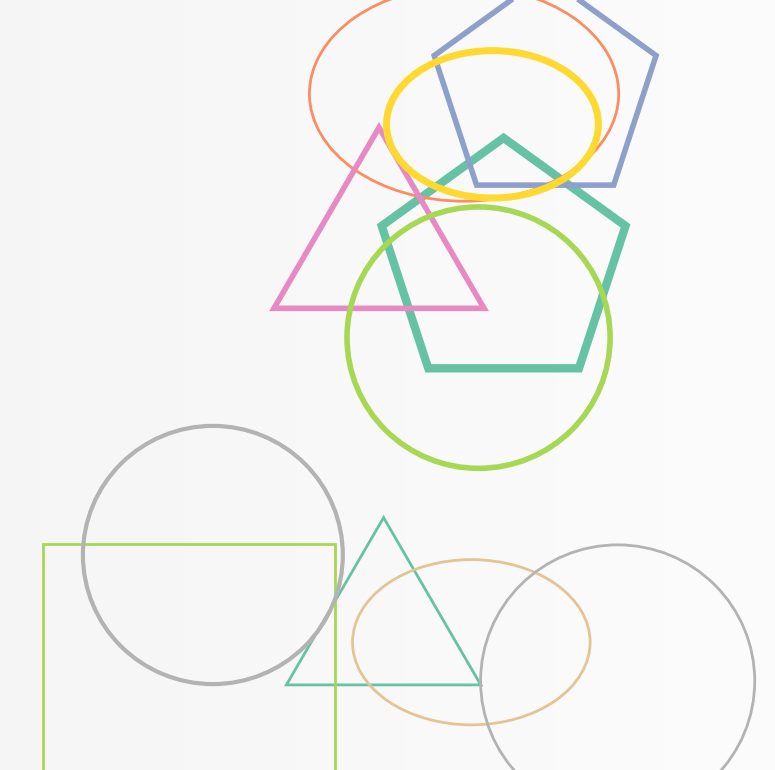[{"shape": "triangle", "thickness": 1, "radius": 0.72, "center": [0.495, 0.183]}, {"shape": "pentagon", "thickness": 3, "radius": 0.83, "center": [0.65, 0.655]}, {"shape": "oval", "thickness": 1, "radius": 1.0, "center": [0.599, 0.878]}, {"shape": "pentagon", "thickness": 2, "radius": 0.75, "center": [0.703, 0.881]}, {"shape": "triangle", "thickness": 2, "radius": 0.78, "center": [0.489, 0.678]}, {"shape": "square", "thickness": 1, "radius": 0.94, "center": [0.244, 0.105]}, {"shape": "circle", "thickness": 2, "radius": 0.85, "center": [0.617, 0.562]}, {"shape": "oval", "thickness": 2.5, "radius": 0.68, "center": [0.635, 0.839]}, {"shape": "oval", "thickness": 1, "radius": 0.77, "center": [0.608, 0.166]}, {"shape": "circle", "thickness": 1, "radius": 0.88, "center": [0.797, 0.116]}, {"shape": "circle", "thickness": 1.5, "radius": 0.84, "center": [0.275, 0.279]}]